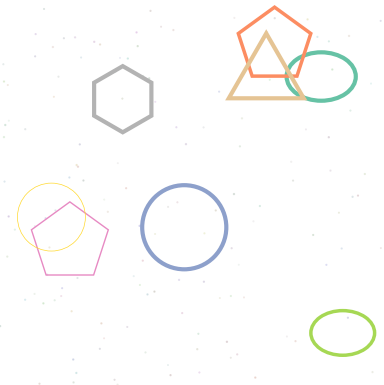[{"shape": "oval", "thickness": 3, "radius": 0.45, "center": [0.834, 0.801]}, {"shape": "pentagon", "thickness": 2.5, "radius": 0.49, "center": [0.713, 0.882]}, {"shape": "circle", "thickness": 3, "radius": 0.55, "center": [0.479, 0.41]}, {"shape": "pentagon", "thickness": 1, "radius": 0.52, "center": [0.181, 0.371]}, {"shape": "oval", "thickness": 2.5, "radius": 0.41, "center": [0.89, 0.135]}, {"shape": "circle", "thickness": 0.5, "radius": 0.44, "center": [0.134, 0.436]}, {"shape": "triangle", "thickness": 3, "radius": 0.56, "center": [0.692, 0.801]}, {"shape": "hexagon", "thickness": 3, "radius": 0.43, "center": [0.319, 0.742]}]